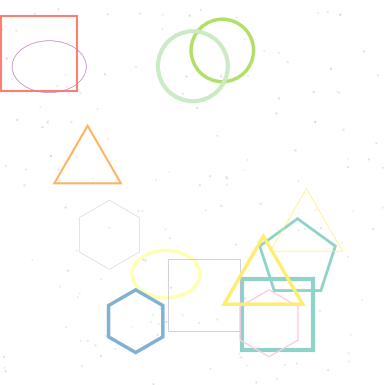[{"shape": "square", "thickness": 3, "radius": 0.46, "center": [0.721, 0.184]}, {"shape": "pentagon", "thickness": 2, "radius": 0.52, "center": [0.773, 0.329]}, {"shape": "oval", "thickness": 2.5, "radius": 0.44, "center": [0.431, 0.288]}, {"shape": "square", "thickness": 0.5, "radius": 0.47, "center": [0.529, 0.234]}, {"shape": "square", "thickness": 1.5, "radius": 0.49, "center": [0.102, 0.861]}, {"shape": "hexagon", "thickness": 2.5, "radius": 0.41, "center": [0.352, 0.166]}, {"shape": "triangle", "thickness": 1.5, "radius": 0.5, "center": [0.228, 0.574]}, {"shape": "circle", "thickness": 2.5, "radius": 0.41, "center": [0.577, 0.869]}, {"shape": "hexagon", "thickness": 1, "radius": 0.43, "center": [0.699, 0.16]}, {"shape": "hexagon", "thickness": 0.5, "radius": 0.45, "center": [0.284, 0.39]}, {"shape": "oval", "thickness": 0.5, "radius": 0.48, "center": [0.128, 0.827]}, {"shape": "circle", "thickness": 3, "radius": 0.45, "center": [0.501, 0.828]}, {"shape": "triangle", "thickness": 0.5, "radius": 0.54, "center": [0.796, 0.402]}, {"shape": "triangle", "thickness": 2.5, "radius": 0.59, "center": [0.684, 0.269]}]